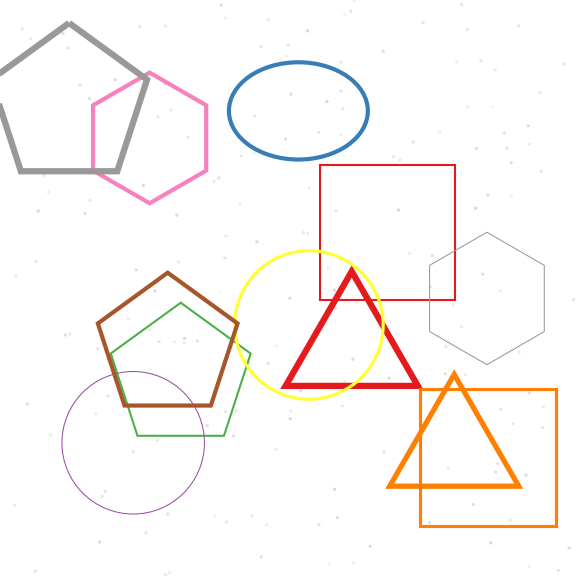[{"shape": "square", "thickness": 1, "radius": 0.58, "center": [0.671, 0.597]}, {"shape": "triangle", "thickness": 3, "radius": 0.66, "center": [0.609, 0.397]}, {"shape": "oval", "thickness": 2, "radius": 0.6, "center": [0.517, 0.807]}, {"shape": "pentagon", "thickness": 1, "radius": 0.64, "center": [0.313, 0.348]}, {"shape": "circle", "thickness": 0.5, "radius": 0.62, "center": [0.231, 0.232]}, {"shape": "triangle", "thickness": 2.5, "radius": 0.65, "center": [0.787, 0.222]}, {"shape": "square", "thickness": 1.5, "radius": 0.59, "center": [0.845, 0.207]}, {"shape": "circle", "thickness": 1.5, "radius": 0.64, "center": [0.535, 0.436]}, {"shape": "pentagon", "thickness": 2, "radius": 0.64, "center": [0.29, 0.4]}, {"shape": "hexagon", "thickness": 2, "radius": 0.57, "center": [0.259, 0.76]}, {"shape": "hexagon", "thickness": 0.5, "radius": 0.57, "center": [0.843, 0.482]}, {"shape": "pentagon", "thickness": 3, "radius": 0.71, "center": [0.12, 0.817]}]